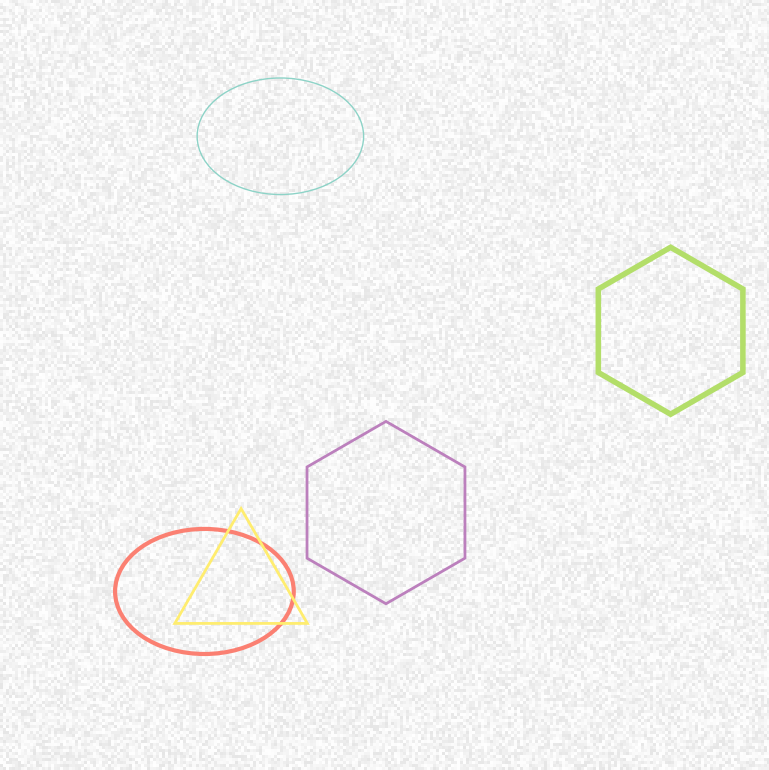[{"shape": "oval", "thickness": 0.5, "radius": 0.54, "center": [0.364, 0.823]}, {"shape": "oval", "thickness": 1.5, "radius": 0.58, "center": [0.265, 0.232]}, {"shape": "hexagon", "thickness": 2, "radius": 0.54, "center": [0.871, 0.57]}, {"shape": "hexagon", "thickness": 1, "radius": 0.59, "center": [0.501, 0.334]}, {"shape": "triangle", "thickness": 1, "radius": 0.5, "center": [0.313, 0.24]}]